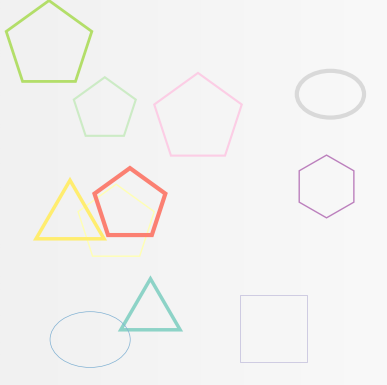[{"shape": "triangle", "thickness": 2.5, "radius": 0.44, "center": [0.388, 0.188]}, {"shape": "pentagon", "thickness": 1, "radius": 0.52, "center": [0.3, 0.418]}, {"shape": "square", "thickness": 0.5, "radius": 0.44, "center": [0.706, 0.147]}, {"shape": "pentagon", "thickness": 3, "radius": 0.48, "center": [0.335, 0.467]}, {"shape": "oval", "thickness": 0.5, "radius": 0.52, "center": [0.233, 0.118]}, {"shape": "pentagon", "thickness": 2, "radius": 0.58, "center": [0.126, 0.882]}, {"shape": "pentagon", "thickness": 1.5, "radius": 0.59, "center": [0.511, 0.692]}, {"shape": "oval", "thickness": 3, "radius": 0.43, "center": [0.853, 0.755]}, {"shape": "hexagon", "thickness": 1, "radius": 0.41, "center": [0.843, 0.516]}, {"shape": "pentagon", "thickness": 1.5, "radius": 0.42, "center": [0.27, 0.715]}, {"shape": "triangle", "thickness": 2.5, "radius": 0.51, "center": [0.181, 0.43]}]